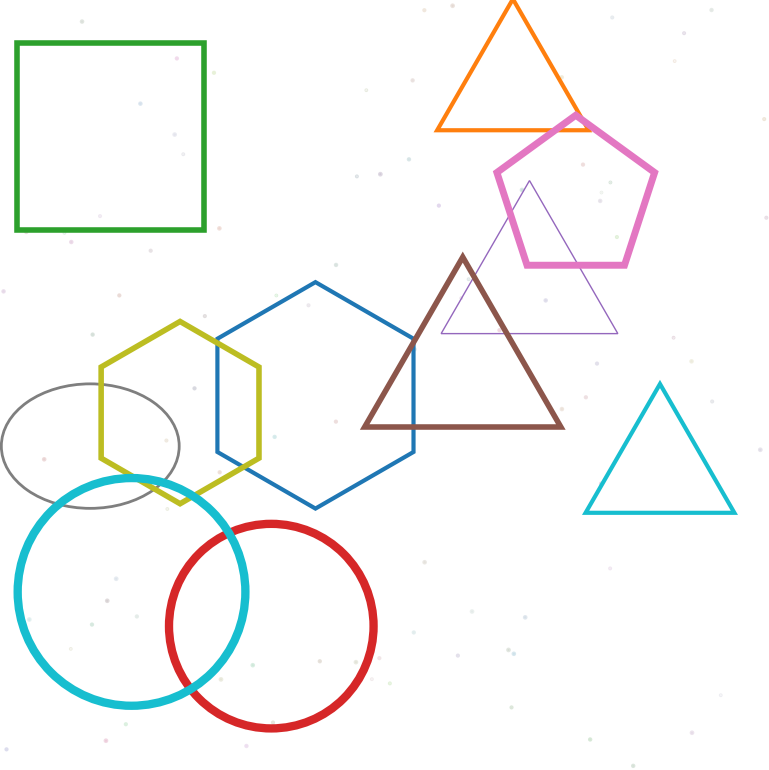[{"shape": "hexagon", "thickness": 1.5, "radius": 0.74, "center": [0.41, 0.487]}, {"shape": "triangle", "thickness": 1.5, "radius": 0.57, "center": [0.666, 0.888]}, {"shape": "square", "thickness": 2, "radius": 0.61, "center": [0.143, 0.823]}, {"shape": "circle", "thickness": 3, "radius": 0.66, "center": [0.352, 0.187]}, {"shape": "triangle", "thickness": 0.5, "radius": 0.66, "center": [0.688, 0.633]}, {"shape": "triangle", "thickness": 2, "radius": 0.74, "center": [0.601, 0.519]}, {"shape": "pentagon", "thickness": 2.5, "radius": 0.54, "center": [0.748, 0.743]}, {"shape": "oval", "thickness": 1, "radius": 0.58, "center": [0.117, 0.421]}, {"shape": "hexagon", "thickness": 2, "radius": 0.59, "center": [0.234, 0.464]}, {"shape": "circle", "thickness": 3, "radius": 0.74, "center": [0.171, 0.231]}, {"shape": "triangle", "thickness": 1.5, "radius": 0.56, "center": [0.857, 0.39]}]